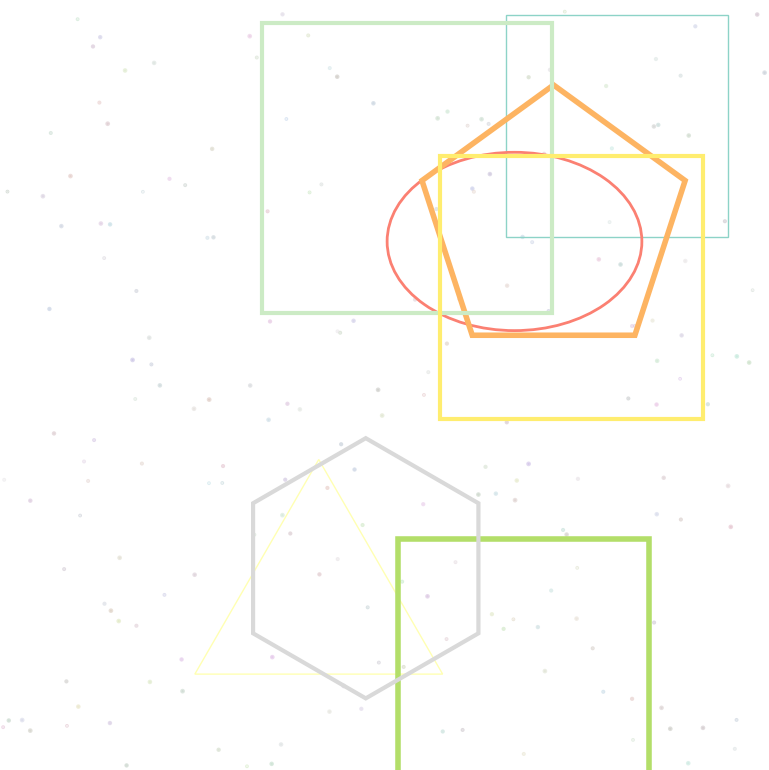[{"shape": "square", "thickness": 0.5, "radius": 0.72, "center": [0.802, 0.837]}, {"shape": "triangle", "thickness": 0.5, "radius": 0.93, "center": [0.414, 0.217]}, {"shape": "oval", "thickness": 1, "radius": 0.83, "center": [0.668, 0.686]}, {"shape": "pentagon", "thickness": 2, "radius": 0.9, "center": [0.719, 0.71]}, {"shape": "square", "thickness": 2, "radius": 0.81, "center": [0.68, 0.138]}, {"shape": "hexagon", "thickness": 1.5, "radius": 0.84, "center": [0.475, 0.262]}, {"shape": "square", "thickness": 1.5, "radius": 0.94, "center": [0.529, 0.782]}, {"shape": "square", "thickness": 1.5, "radius": 0.85, "center": [0.742, 0.627]}]